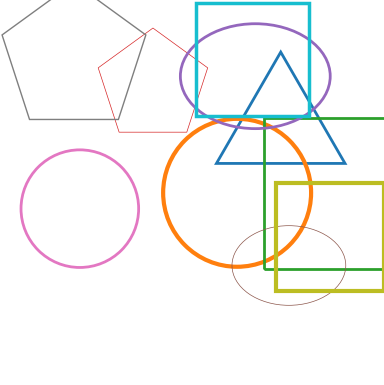[{"shape": "triangle", "thickness": 2, "radius": 0.96, "center": [0.729, 0.672]}, {"shape": "circle", "thickness": 3, "radius": 0.96, "center": [0.616, 0.499]}, {"shape": "square", "thickness": 2, "radius": 0.98, "center": [0.883, 0.497]}, {"shape": "pentagon", "thickness": 0.5, "radius": 0.75, "center": [0.397, 0.778]}, {"shape": "oval", "thickness": 2, "radius": 0.97, "center": [0.663, 0.802]}, {"shape": "oval", "thickness": 0.5, "radius": 0.74, "center": [0.75, 0.31]}, {"shape": "circle", "thickness": 2, "radius": 0.76, "center": [0.207, 0.458]}, {"shape": "pentagon", "thickness": 1, "radius": 0.98, "center": [0.192, 0.849]}, {"shape": "square", "thickness": 3, "radius": 0.7, "center": [0.857, 0.385]}, {"shape": "square", "thickness": 2.5, "radius": 0.73, "center": [0.656, 0.846]}]